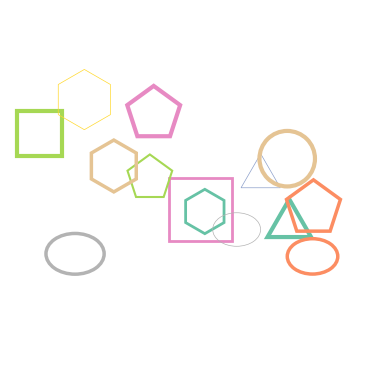[{"shape": "triangle", "thickness": 3, "radius": 0.33, "center": [0.751, 0.417]}, {"shape": "hexagon", "thickness": 2, "radius": 0.29, "center": [0.532, 0.451]}, {"shape": "oval", "thickness": 2.5, "radius": 0.33, "center": [0.812, 0.334]}, {"shape": "pentagon", "thickness": 2.5, "radius": 0.37, "center": [0.814, 0.459]}, {"shape": "triangle", "thickness": 0.5, "radius": 0.29, "center": [0.677, 0.542]}, {"shape": "pentagon", "thickness": 3, "radius": 0.36, "center": [0.399, 0.705]}, {"shape": "square", "thickness": 2, "radius": 0.41, "center": [0.521, 0.455]}, {"shape": "square", "thickness": 3, "radius": 0.29, "center": [0.102, 0.654]}, {"shape": "pentagon", "thickness": 1.5, "radius": 0.31, "center": [0.389, 0.538]}, {"shape": "hexagon", "thickness": 0.5, "radius": 0.39, "center": [0.219, 0.741]}, {"shape": "circle", "thickness": 3, "radius": 0.36, "center": [0.746, 0.588]}, {"shape": "hexagon", "thickness": 2.5, "radius": 0.34, "center": [0.296, 0.569]}, {"shape": "oval", "thickness": 0.5, "radius": 0.31, "center": [0.615, 0.404]}, {"shape": "oval", "thickness": 2.5, "radius": 0.38, "center": [0.195, 0.341]}]